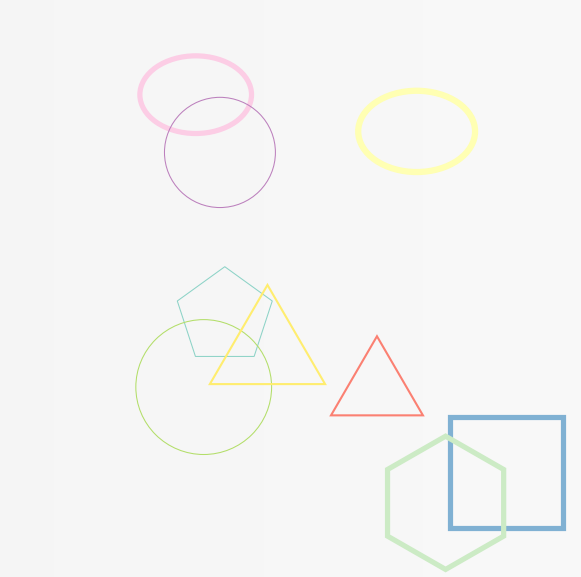[{"shape": "pentagon", "thickness": 0.5, "radius": 0.43, "center": [0.387, 0.451]}, {"shape": "oval", "thickness": 3, "radius": 0.5, "center": [0.717, 0.772]}, {"shape": "triangle", "thickness": 1, "radius": 0.46, "center": [0.649, 0.326]}, {"shape": "square", "thickness": 2.5, "radius": 0.48, "center": [0.872, 0.181]}, {"shape": "circle", "thickness": 0.5, "radius": 0.58, "center": [0.35, 0.329]}, {"shape": "oval", "thickness": 2.5, "radius": 0.48, "center": [0.337, 0.835]}, {"shape": "circle", "thickness": 0.5, "radius": 0.48, "center": [0.378, 0.735]}, {"shape": "hexagon", "thickness": 2.5, "radius": 0.58, "center": [0.767, 0.128]}, {"shape": "triangle", "thickness": 1, "radius": 0.57, "center": [0.46, 0.391]}]